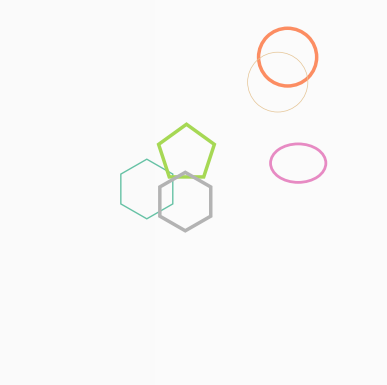[{"shape": "hexagon", "thickness": 1, "radius": 0.39, "center": [0.379, 0.509]}, {"shape": "circle", "thickness": 2.5, "radius": 0.37, "center": [0.742, 0.852]}, {"shape": "oval", "thickness": 2, "radius": 0.36, "center": [0.77, 0.576]}, {"shape": "pentagon", "thickness": 2.5, "radius": 0.38, "center": [0.481, 0.602]}, {"shape": "circle", "thickness": 0.5, "radius": 0.39, "center": [0.717, 0.787]}, {"shape": "hexagon", "thickness": 2.5, "radius": 0.38, "center": [0.478, 0.476]}]